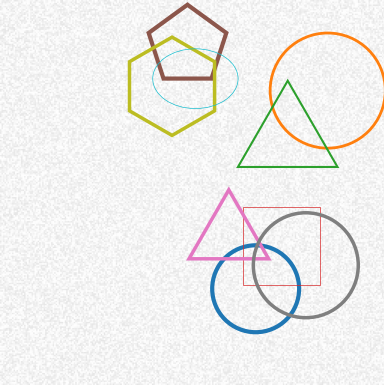[{"shape": "circle", "thickness": 3, "radius": 0.56, "center": [0.664, 0.25]}, {"shape": "circle", "thickness": 2, "radius": 0.75, "center": [0.851, 0.765]}, {"shape": "triangle", "thickness": 1.5, "radius": 0.75, "center": [0.747, 0.641]}, {"shape": "square", "thickness": 0.5, "radius": 0.51, "center": [0.731, 0.361]}, {"shape": "pentagon", "thickness": 3, "radius": 0.53, "center": [0.487, 0.882]}, {"shape": "triangle", "thickness": 2.5, "radius": 0.6, "center": [0.594, 0.387]}, {"shape": "circle", "thickness": 2.5, "radius": 0.68, "center": [0.794, 0.311]}, {"shape": "hexagon", "thickness": 2.5, "radius": 0.64, "center": [0.447, 0.776]}, {"shape": "oval", "thickness": 0.5, "radius": 0.55, "center": [0.508, 0.796]}]